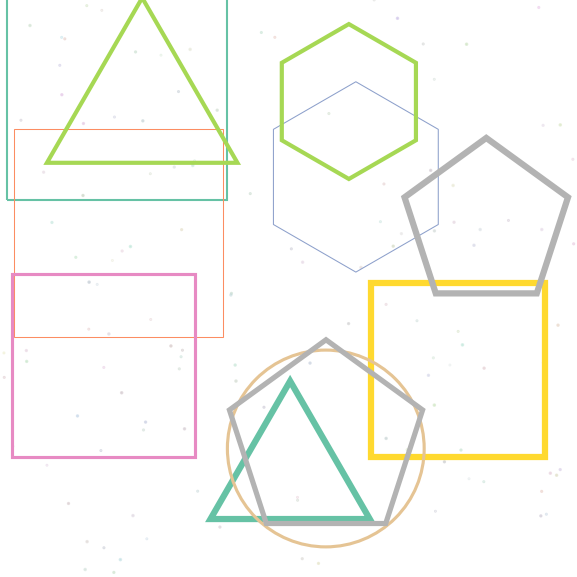[{"shape": "triangle", "thickness": 3, "radius": 0.8, "center": [0.502, 0.18]}, {"shape": "square", "thickness": 1, "radius": 0.95, "center": [0.203, 0.843]}, {"shape": "square", "thickness": 0.5, "radius": 0.9, "center": [0.206, 0.596]}, {"shape": "hexagon", "thickness": 0.5, "radius": 0.82, "center": [0.616, 0.693]}, {"shape": "square", "thickness": 1.5, "radius": 0.79, "center": [0.179, 0.366]}, {"shape": "triangle", "thickness": 2, "radius": 0.95, "center": [0.246, 0.812]}, {"shape": "hexagon", "thickness": 2, "radius": 0.67, "center": [0.604, 0.823]}, {"shape": "square", "thickness": 3, "radius": 0.75, "center": [0.793, 0.359]}, {"shape": "circle", "thickness": 1.5, "radius": 0.85, "center": [0.564, 0.223]}, {"shape": "pentagon", "thickness": 3, "radius": 0.74, "center": [0.842, 0.611]}, {"shape": "pentagon", "thickness": 2.5, "radius": 0.88, "center": [0.565, 0.235]}]